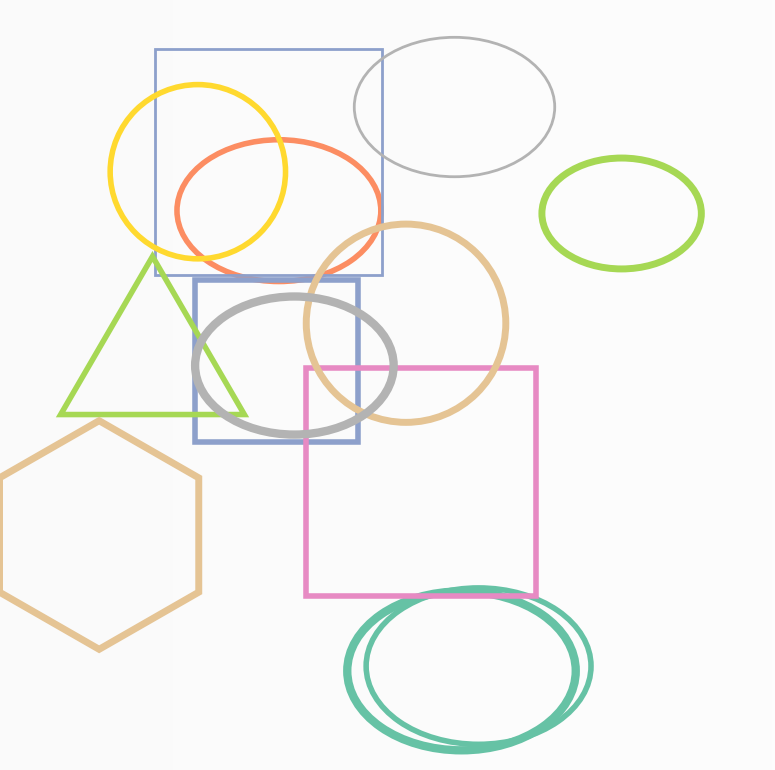[{"shape": "oval", "thickness": 3, "radius": 0.74, "center": [0.595, 0.129]}, {"shape": "oval", "thickness": 2, "radius": 0.73, "center": [0.618, 0.135]}, {"shape": "oval", "thickness": 2, "radius": 0.66, "center": [0.36, 0.726]}, {"shape": "square", "thickness": 2, "radius": 0.53, "center": [0.357, 0.531]}, {"shape": "square", "thickness": 1, "radius": 0.73, "center": [0.346, 0.79]}, {"shape": "square", "thickness": 2, "radius": 0.74, "center": [0.543, 0.374]}, {"shape": "oval", "thickness": 2.5, "radius": 0.51, "center": [0.802, 0.723]}, {"shape": "triangle", "thickness": 2, "radius": 0.68, "center": [0.197, 0.53]}, {"shape": "circle", "thickness": 2, "radius": 0.57, "center": [0.255, 0.777]}, {"shape": "hexagon", "thickness": 2.5, "radius": 0.74, "center": [0.128, 0.305]}, {"shape": "circle", "thickness": 2.5, "radius": 0.64, "center": [0.524, 0.58]}, {"shape": "oval", "thickness": 1, "radius": 0.65, "center": [0.586, 0.861]}, {"shape": "oval", "thickness": 3, "radius": 0.64, "center": [0.38, 0.525]}]